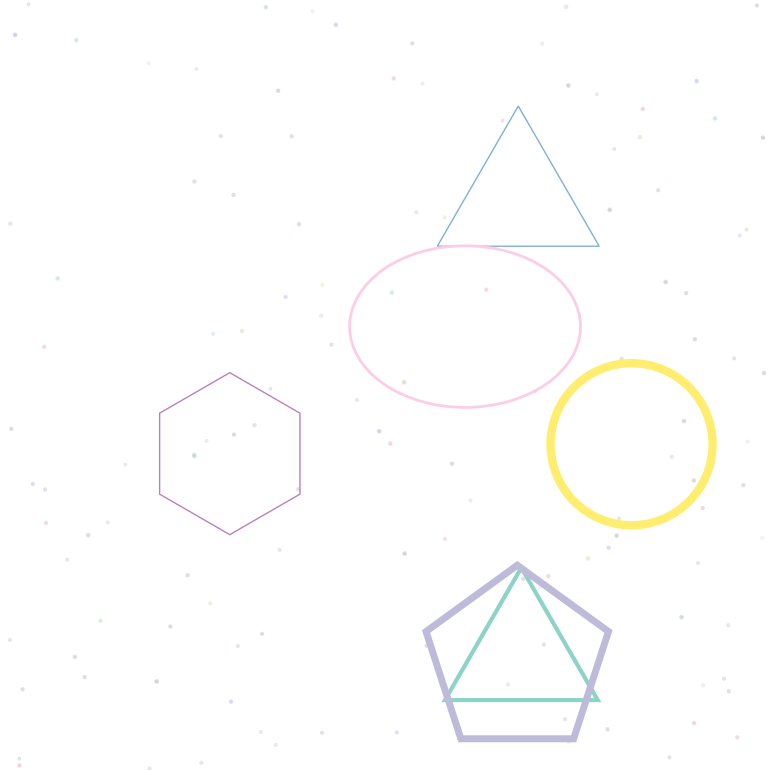[{"shape": "triangle", "thickness": 1.5, "radius": 0.57, "center": [0.677, 0.148]}, {"shape": "pentagon", "thickness": 2.5, "radius": 0.62, "center": [0.672, 0.141]}, {"shape": "triangle", "thickness": 0.5, "radius": 0.61, "center": [0.673, 0.741]}, {"shape": "oval", "thickness": 1, "radius": 0.75, "center": [0.604, 0.576]}, {"shape": "hexagon", "thickness": 0.5, "radius": 0.53, "center": [0.298, 0.411]}, {"shape": "circle", "thickness": 3, "radius": 0.53, "center": [0.82, 0.423]}]